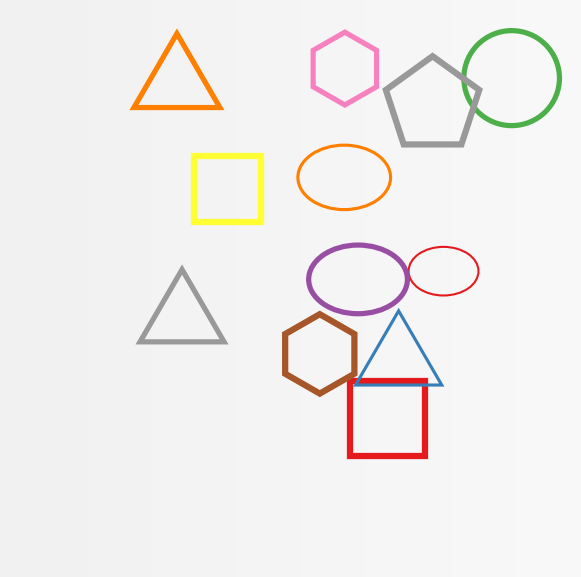[{"shape": "oval", "thickness": 1, "radius": 0.3, "center": [0.763, 0.53]}, {"shape": "square", "thickness": 3, "radius": 0.32, "center": [0.667, 0.275]}, {"shape": "triangle", "thickness": 1.5, "radius": 0.43, "center": [0.686, 0.375]}, {"shape": "circle", "thickness": 2.5, "radius": 0.41, "center": [0.88, 0.864]}, {"shape": "oval", "thickness": 2.5, "radius": 0.42, "center": [0.616, 0.515]}, {"shape": "oval", "thickness": 1.5, "radius": 0.4, "center": [0.592, 0.692]}, {"shape": "triangle", "thickness": 2.5, "radius": 0.43, "center": [0.304, 0.856]}, {"shape": "square", "thickness": 3, "radius": 0.29, "center": [0.391, 0.672]}, {"shape": "hexagon", "thickness": 3, "radius": 0.34, "center": [0.55, 0.386]}, {"shape": "hexagon", "thickness": 2.5, "radius": 0.31, "center": [0.593, 0.88]}, {"shape": "pentagon", "thickness": 3, "radius": 0.42, "center": [0.744, 0.817]}, {"shape": "triangle", "thickness": 2.5, "radius": 0.42, "center": [0.313, 0.449]}]